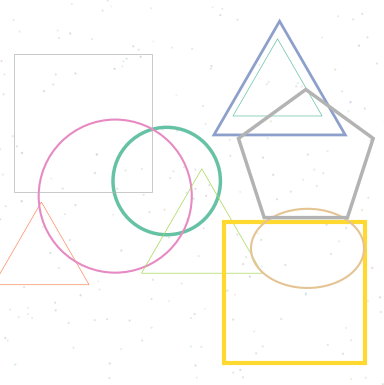[{"shape": "circle", "thickness": 2.5, "radius": 0.7, "center": [0.433, 0.53]}, {"shape": "triangle", "thickness": 0.5, "radius": 0.67, "center": [0.721, 0.766]}, {"shape": "triangle", "thickness": 0.5, "radius": 0.72, "center": [0.107, 0.332]}, {"shape": "triangle", "thickness": 2, "radius": 0.98, "center": [0.726, 0.748]}, {"shape": "circle", "thickness": 1.5, "radius": 0.99, "center": [0.299, 0.491]}, {"shape": "triangle", "thickness": 0.5, "radius": 0.9, "center": [0.524, 0.381]}, {"shape": "square", "thickness": 3, "radius": 0.91, "center": [0.766, 0.24]}, {"shape": "oval", "thickness": 1.5, "radius": 0.73, "center": [0.799, 0.355]}, {"shape": "square", "thickness": 0.5, "radius": 0.89, "center": [0.215, 0.68]}, {"shape": "pentagon", "thickness": 2.5, "radius": 0.92, "center": [0.794, 0.584]}]